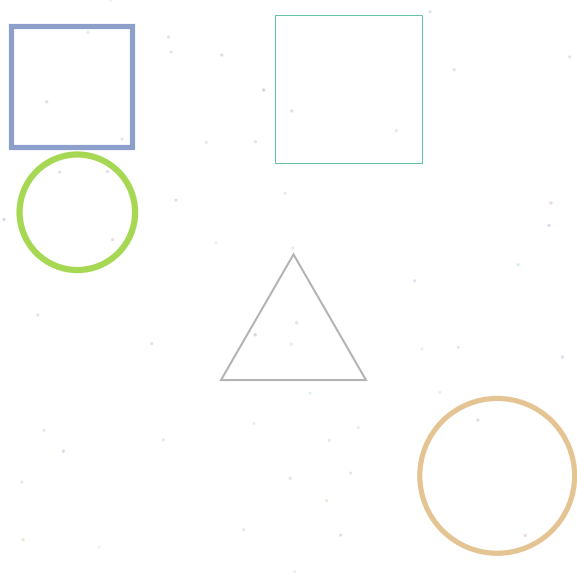[{"shape": "square", "thickness": 0.5, "radius": 0.64, "center": [0.604, 0.845]}, {"shape": "square", "thickness": 2.5, "radius": 0.52, "center": [0.124, 0.85]}, {"shape": "circle", "thickness": 3, "radius": 0.5, "center": [0.134, 0.632]}, {"shape": "circle", "thickness": 2.5, "radius": 0.67, "center": [0.861, 0.175]}, {"shape": "triangle", "thickness": 1, "radius": 0.72, "center": [0.508, 0.414]}]